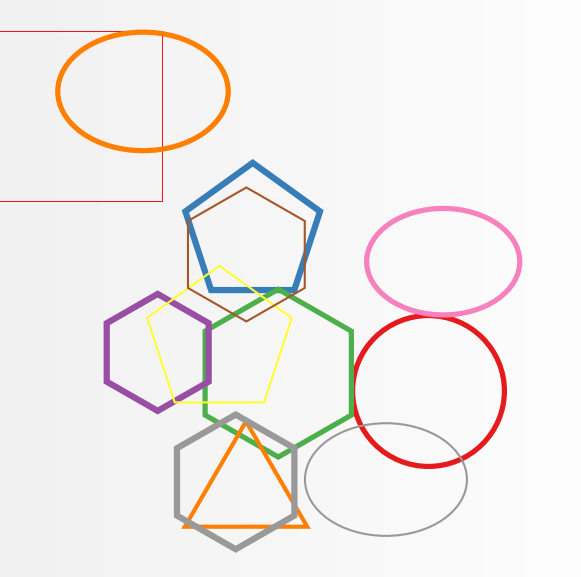[{"shape": "circle", "thickness": 2.5, "radius": 0.65, "center": [0.737, 0.322]}, {"shape": "square", "thickness": 0.5, "radius": 0.74, "center": [0.131, 0.798]}, {"shape": "pentagon", "thickness": 3, "radius": 0.61, "center": [0.435, 0.595]}, {"shape": "hexagon", "thickness": 2.5, "radius": 0.73, "center": [0.479, 0.353]}, {"shape": "hexagon", "thickness": 3, "radius": 0.51, "center": [0.271, 0.389]}, {"shape": "triangle", "thickness": 2, "radius": 0.61, "center": [0.423, 0.148]}, {"shape": "oval", "thickness": 2.5, "radius": 0.73, "center": [0.246, 0.841]}, {"shape": "pentagon", "thickness": 1, "radius": 0.65, "center": [0.378, 0.408]}, {"shape": "hexagon", "thickness": 1, "radius": 0.58, "center": [0.424, 0.559]}, {"shape": "oval", "thickness": 2.5, "radius": 0.66, "center": [0.762, 0.546]}, {"shape": "hexagon", "thickness": 3, "radius": 0.58, "center": [0.405, 0.165]}, {"shape": "oval", "thickness": 1, "radius": 0.7, "center": [0.664, 0.169]}]